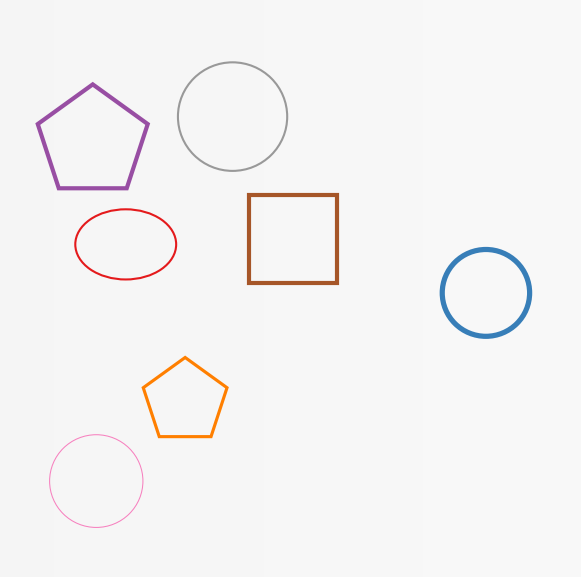[{"shape": "oval", "thickness": 1, "radius": 0.43, "center": [0.216, 0.576]}, {"shape": "circle", "thickness": 2.5, "radius": 0.38, "center": [0.836, 0.492]}, {"shape": "pentagon", "thickness": 2, "radius": 0.5, "center": [0.16, 0.754]}, {"shape": "pentagon", "thickness": 1.5, "radius": 0.38, "center": [0.319, 0.304]}, {"shape": "square", "thickness": 2, "radius": 0.38, "center": [0.505, 0.585]}, {"shape": "circle", "thickness": 0.5, "radius": 0.4, "center": [0.166, 0.166]}, {"shape": "circle", "thickness": 1, "radius": 0.47, "center": [0.4, 0.797]}]